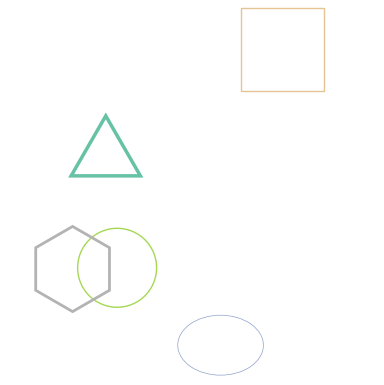[{"shape": "triangle", "thickness": 2.5, "radius": 0.52, "center": [0.275, 0.595]}, {"shape": "oval", "thickness": 0.5, "radius": 0.56, "center": [0.573, 0.103]}, {"shape": "circle", "thickness": 1, "radius": 0.51, "center": [0.304, 0.304]}, {"shape": "square", "thickness": 1, "radius": 0.54, "center": [0.734, 0.872]}, {"shape": "hexagon", "thickness": 2, "radius": 0.55, "center": [0.189, 0.301]}]